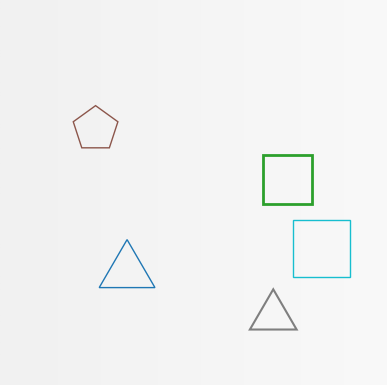[{"shape": "triangle", "thickness": 1, "radius": 0.42, "center": [0.328, 0.295]}, {"shape": "square", "thickness": 2, "radius": 0.32, "center": [0.741, 0.533]}, {"shape": "pentagon", "thickness": 1, "radius": 0.3, "center": [0.247, 0.665]}, {"shape": "triangle", "thickness": 1.5, "radius": 0.35, "center": [0.705, 0.179]}, {"shape": "square", "thickness": 1, "radius": 0.37, "center": [0.83, 0.355]}]